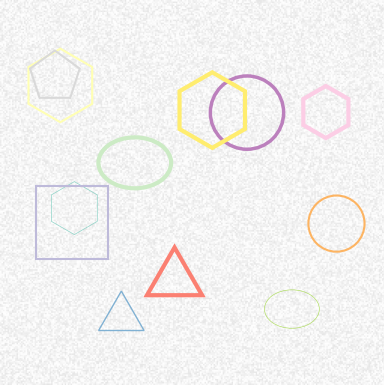[{"shape": "hexagon", "thickness": 0.5, "radius": 0.34, "center": [0.193, 0.459]}, {"shape": "hexagon", "thickness": 1.5, "radius": 0.48, "center": [0.157, 0.778]}, {"shape": "square", "thickness": 1.5, "radius": 0.47, "center": [0.187, 0.422]}, {"shape": "triangle", "thickness": 3, "radius": 0.41, "center": [0.453, 0.275]}, {"shape": "triangle", "thickness": 1, "radius": 0.34, "center": [0.315, 0.176]}, {"shape": "circle", "thickness": 1.5, "radius": 0.36, "center": [0.874, 0.419]}, {"shape": "oval", "thickness": 0.5, "radius": 0.36, "center": [0.758, 0.197]}, {"shape": "hexagon", "thickness": 3, "radius": 0.34, "center": [0.846, 0.709]}, {"shape": "pentagon", "thickness": 1.5, "radius": 0.34, "center": [0.143, 0.801]}, {"shape": "circle", "thickness": 2.5, "radius": 0.48, "center": [0.642, 0.708]}, {"shape": "oval", "thickness": 3, "radius": 0.47, "center": [0.35, 0.577]}, {"shape": "hexagon", "thickness": 3, "radius": 0.49, "center": [0.551, 0.714]}]